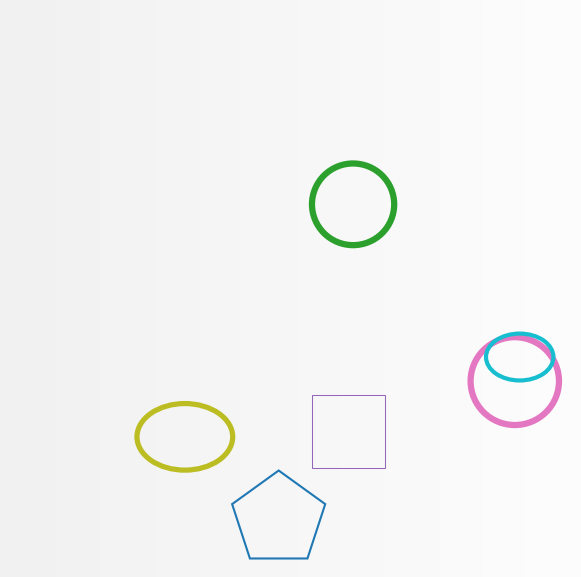[{"shape": "pentagon", "thickness": 1, "radius": 0.42, "center": [0.479, 0.1]}, {"shape": "circle", "thickness": 3, "radius": 0.35, "center": [0.607, 0.645]}, {"shape": "square", "thickness": 0.5, "radius": 0.31, "center": [0.599, 0.252]}, {"shape": "circle", "thickness": 3, "radius": 0.38, "center": [0.886, 0.339]}, {"shape": "oval", "thickness": 2.5, "radius": 0.41, "center": [0.318, 0.243]}, {"shape": "oval", "thickness": 2, "radius": 0.29, "center": [0.894, 0.381]}]